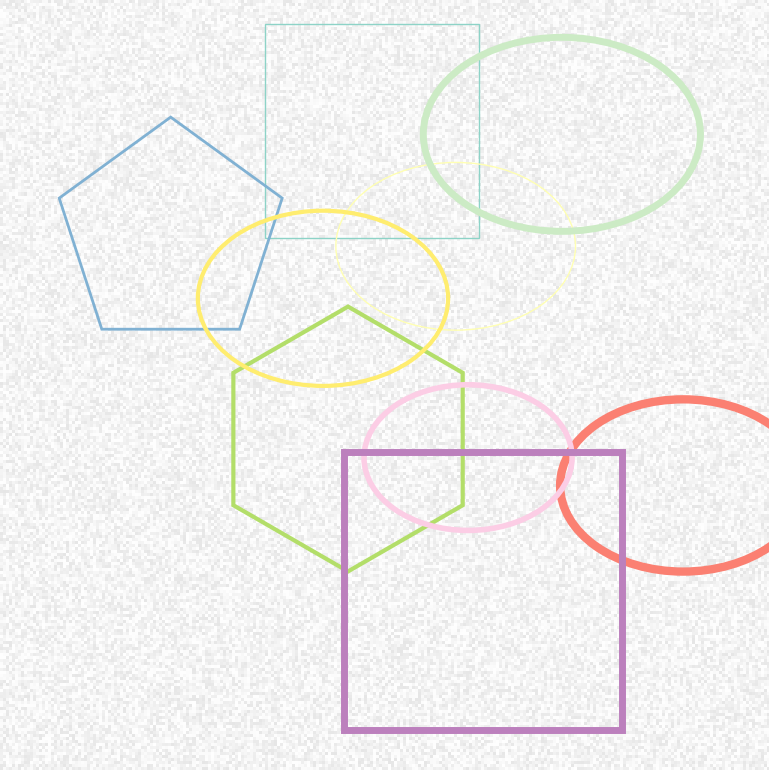[{"shape": "square", "thickness": 0.5, "radius": 0.7, "center": [0.484, 0.829]}, {"shape": "oval", "thickness": 0.5, "radius": 0.78, "center": [0.592, 0.68]}, {"shape": "oval", "thickness": 3, "radius": 0.8, "center": [0.887, 0.37]}, {"shape": "pentagon", "thickness": 1, "radius": 0.76, "center": [0.222, 0.696]}, {"shape": "hexagon", "thickness": 1.5, "radius": 0.86, "center": [0.452, 0.43]}, {"shape": "oval", "thickness": 2, "radius": 0.68, "center": [0.608, 0.406]}, {"shape": "square", "thickness": 2.5, "radius": 0.9, "center": [0.628, 0.232]}, {"shape": "oval", "thickness": 2.5, "radius": 0.9, "center": [0.73, 0.826]}, {"shape": "oval", "thickness": 1.5, "radius": 0.81, "center": [0.419, 0.613]}]